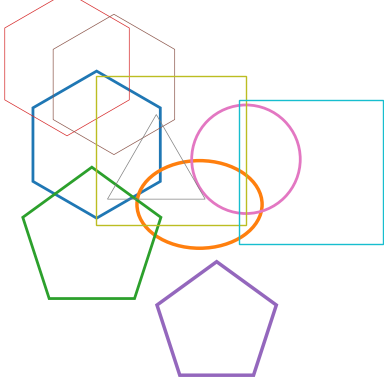[{"shape": "hexagon", "thickness": 2, "radius": 0.95, "center": [0.251, 0.624]}, {"shape": "oval", "thickness": 2.5, "radius": 0.81, "center": [0.518, 0.469]}, {"shape": "pentagon", "thickness": 2, "radius": 0.94, "center": [0.239, 0.377]}, {"shape": "hexagon", "thickness": 0.5, "radius": 0.93, "center": [0.174, 0.834]}, {"shape": "pentagon", "thickness": 2.5, "radius": 0.81, "center": [0.563, 0.157]}, {"shape": "hexagon", "thickness": 0.5, "radius": 0.91, "center": [0.296, 0.781]}, {"shape": "circle", "thickness": 2, "radius": 0.7, "center": [0.639, 0.586]}, {"shape": "triangle", "thickness": 0.5, "radius": 0.73, "center": [0.406, 0.556]}, {"shape": "square", "thickness": 1, "radius": 0.97, "center": [0.444, 0.61]}, {"shape": "square", "thickness": 1, "radius": 0.93, "center": [0.808, 0.553]}]